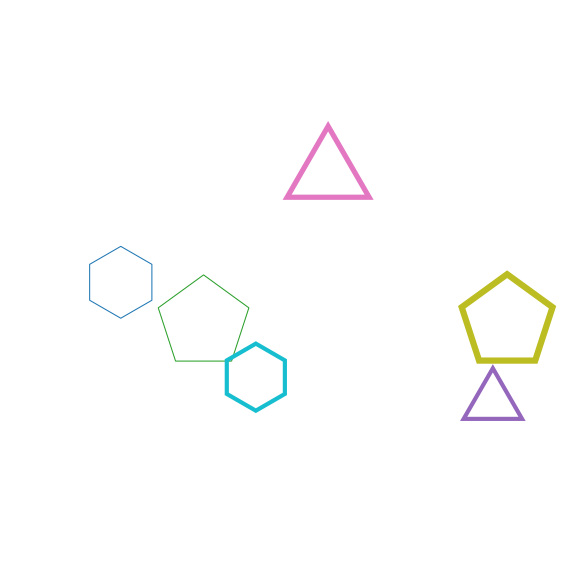[{"shape": "hexagon", "thickness": 0.5, "radius": 0.31, "center": [0.209, 0.51]}, {"shape": "pentagon", "thickness": 0.5, "radius": 0.41, "center": [0.352, 0.441]}, {"shape": "triangle", "thickness": 2, "radius": 0.29, "center": [0.853, 0.303]}, {"shape": "triangle", "thickness": 2.5, "radius": 0.41, "center": [0.568, 0.699]}, {"shape": "pentagon", "thickness": 3, "radius": 0.41, "center": [0.878, 0.442]}, {"shape": "hexagon", "thickness": 2, "radius": 0.29, "center": [0.443, 0.346]}]